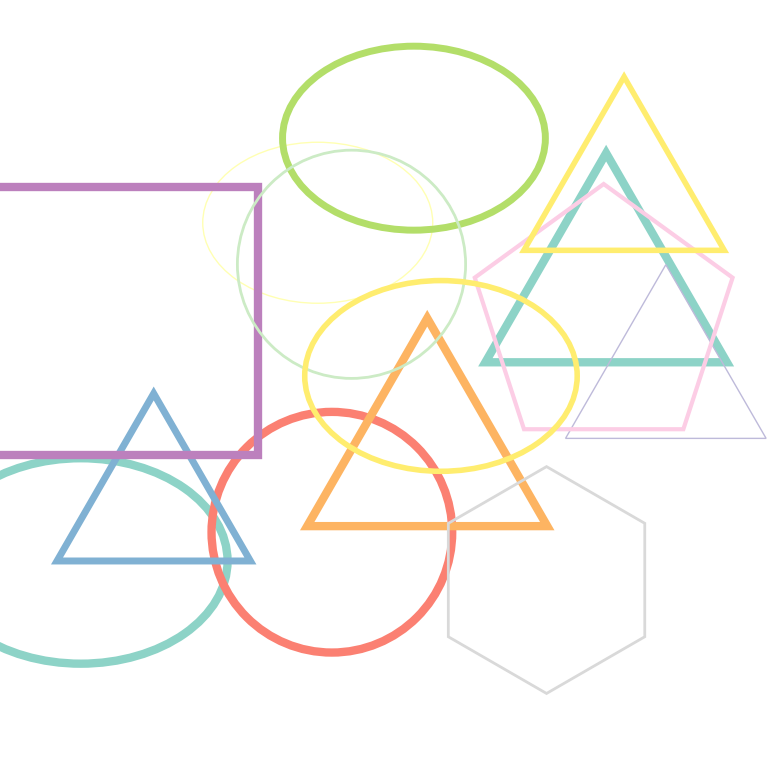[{"shape": "triangle", "thickness": 3, "radius": 0.91, "center": [0.787, 0.62]}, {"shape": "oval", "thickness": 3, "radius": 0.95, "center": [0.105, 0.271]}, {"shape": "oval", "thickness": 0.5, "radius": 0.75, "center": [0.413, 0.711]}, {"shape": "triangle", "thickness": 0.5, "radius": 0.75, "center": [0.865, 0.506]}, {"shape": "circle", "thickness": 3, "radius": 0.78, "center": [0.431, 0.309]}, {"shape": "triangle", "thickness": 2.5, "radius": 0.73, "center": [0.2, 0.344]}, {"shape": "triangle", "thickness": 3, "radius": 0.9, "center": [0.555, 0.407]}, {"shape": "oval", "thickness": 2.5, "radius": 0.85, "center": [0.538, 0.821]}, {"shape": "pentagon", "thickness": 1.5, "radius": 0.88, "center": [0.784, 0.585]}, {"shape": "hexagon", "thickness": 1, "radius": 0.74, "center": [0.71, 0.247]}, {"shape": "square", "thickness": 3, "radius": 0.87, "center": [0.161, 0.584]}, {"shape": "circle", "thickness": 1, "radius": 0.74, "center": [0.456, 0.657]}, {"shape": "oval", "thickness": 2, "radius": 0.88, "center": [0.573, 0.512]}, {"shape": "triangle", "thickness": 2, "radius": 0.75, "center": [0.811, 0.75]}]